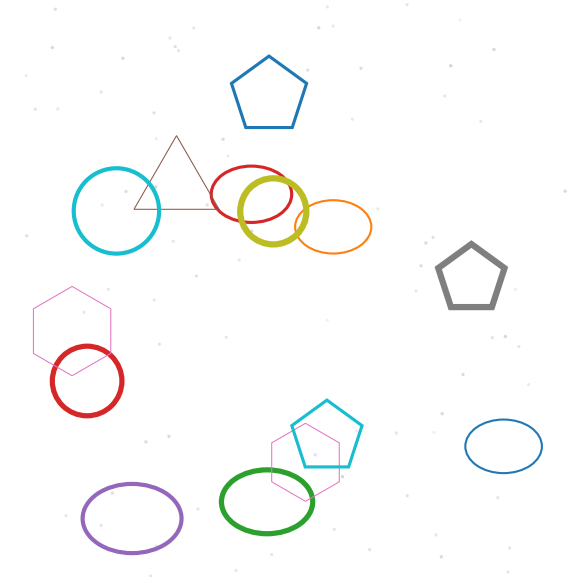[{"shape": "oval", "thickness": 1, "radius": 0.33, "center": [0.872, 0.226]}, {"shape": "pentagon", "thickness": 1.5, "radius": 0.34, "center": [0.466, 0.834]}, {"shape": "oval", "thickness": 1, "radius": 0.33, "center": [0.577, 0.606]}, {"shape": "oval", "thickness": 2.5, "radius": 0.39, "center": [0.462, 0.13]}, {"shape": "oval", "thickness": 1.5, "radius": 0.35, "center": [0.435, 0.663]}, {"shape": "circle", "thickness": 2.5, "radius": 0.3, "center": [0.151, 0.339]}, {"shape": "oval", "thickness": 2, "radius": 0.43, "center": [0.229, 0.101]}, {"shape": "triangle", "thickness": 0.5, "radius": 0.43, "center": [0.306, 0.679]}, {"shape": "hexagon", "thickness": 0.5, "radius": 0.34, "center": [0.529, 0.199]}, {"shape": "hexagon", "thickness": 0.5, "radius": 0.39, "center": [0.125, 0.426]}, {"shape": "pentagon", "thickness": 3, "radius": 0.3, "center": [0.816, 0.516]}, {"shape": "circle", "thickness": 3, "radius": 0.29, "center": [0.473, 0.633]}, {"shape": "circle", "thickness": 2, "radius": 0.37, "center": [0.202, 0.634]}, {"shape": "pentagon", "thickness": 1.5, "radius": 0.32, "center": [0.566, 0.242]}]